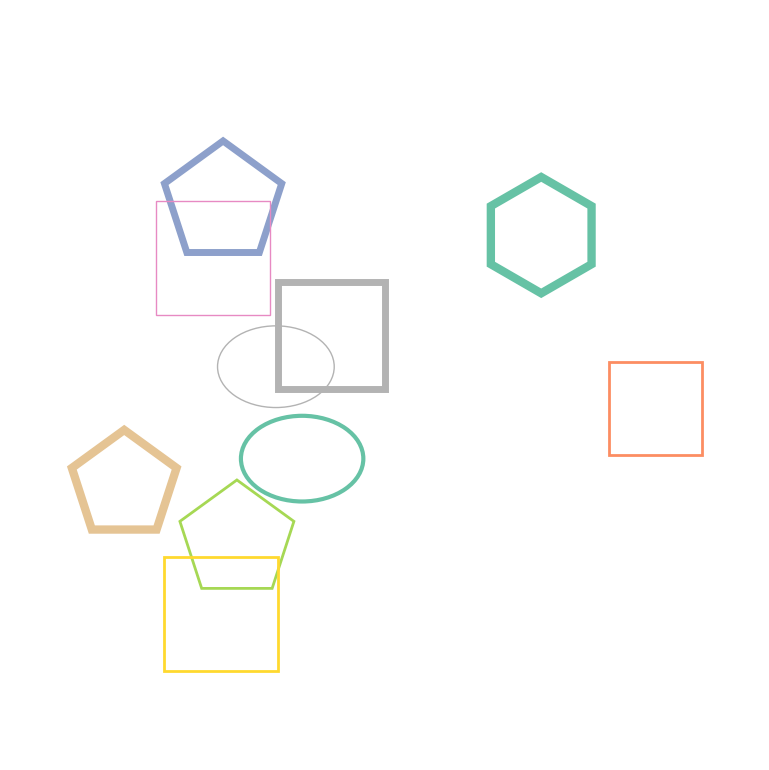[{"shape": "hexagon", "thickness": 3, "radius": 0.38, "center": [0.703, 0.695]}, {"shape": "oval", "thickness": 1.5, "radius": 0.4, "center": [0.392, 0.404]}, {"shape": "square", "thickness": 1, "radius": 0.3, "center": [0.852, 0.469]}, {"shape": "pentagon", "thickness": 2.5, "radius": 0.4, "center": [0.29, 0.737]}, {"shape": "square", "thickness": 0.5, "radius": 0.37, "center": [0.277, 0.665]}, {"shape": "pentagon", "thickness": 1, "radius": 0.39, "center": [0.308, 0.299]}, {"shape": "square", "thickness": 1, "radius": 0.37, "center": [0.287, 0.203]}, {"shape": "pentagon", "thickness": 3, "radius": 0.36, "center": [0.161, 0.37]}, {"shape": "square", "thickness": 2.5, "radius": 0.35, "center": [0.43, 0.564]}, {"shape": "oval", "thickness": 0.5, "radius": 0.38, "center": [0.358, 0.524]}]